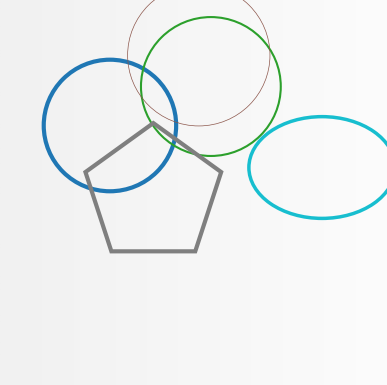[{"shape": "circle", "thickness": 3, "radius": 0.85, "center": [0.284, 0.674]}, {"shape": "circle", "thickness": 1.5, "radius": 0.9, "center": [0.544, 0.775]}, {"shape": "circle", "thickness": 0.5, "radius": 0.92, "center": [0.513, 0.857]}, {"shape": "pentagon", "thickness": 3, "radius": 0.92, "center": [0.396, 0.496]}, {"shape": "oval", "thickness": 2.5, "radius": 0.94, "center": [0.831, 0.565]}]